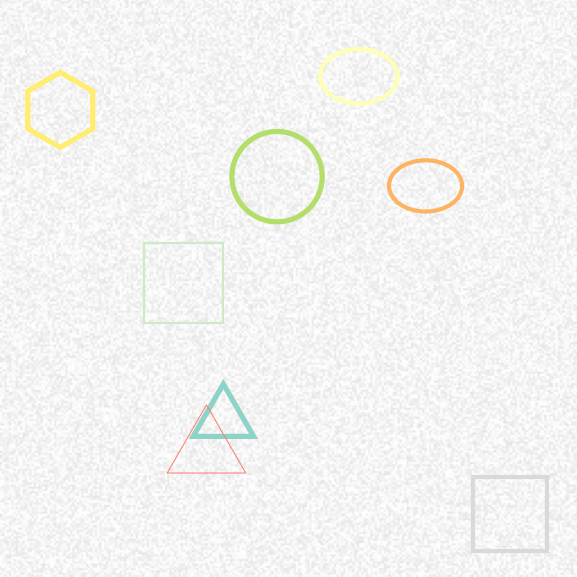[{"shape": "triangle", "thickness": 2.5, "radius": 0.3, "center": [0.387, 0.274]}, {"shape": "oval", "thickness": 2, "radius": 0.34, "center": [0.621, 0.867]}, {"shape": "triangle", "thickness": 0.5, "radius": 0.39, "center": [0.358, 0.219]}, {"shape": "oval", "thickness": 2, "radius": 0.32, "center": [0.737, 0.677]}, {"shape": "circle", "thickness": 2.5, "radius": 0.39, "center": [0.48, 0.693]}, {"shape": "square", "thickness": 2, "radius": 0.32, "center": [0.884, 0.109]}, {"shape": "square", "thickness": 1, "radius": 0.34, "center": [0.318, 0.509]}, {"shape": "hexagon", "thickness": 2.5, "radius": 0.32, "center": [0.104, 0.809]}]